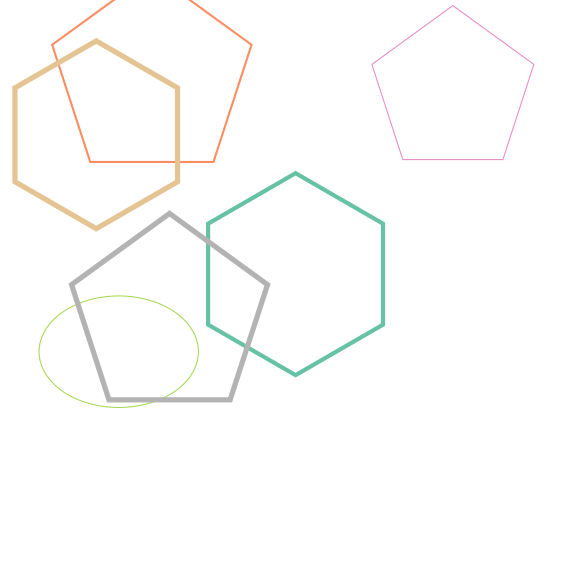[{"shape": "hexagon", "thickness": 2, "radius": 0.87, "center": [0.512, 0.524]}, {"shape": "pentagon", "thickness": 1, "radius": 0.91, "center": [0.263, 0.865]}, {"shape": "pentagon", "thickness": 0.5, "radius": 0.74, "center": [0.784, 0.842]}, {"shape": "oval", "thickness": 0.5, "radius": 0.69, "center": [0.206, 0.39]}, {"shape": "hexagon", "thickness": 2.5, "radius": 0.81, "center": [0.167, 0.766]}, {"shape": "pentagon", "thickness": 2.5, "radius": 0.89, "center": [0.294, 0.451]}]